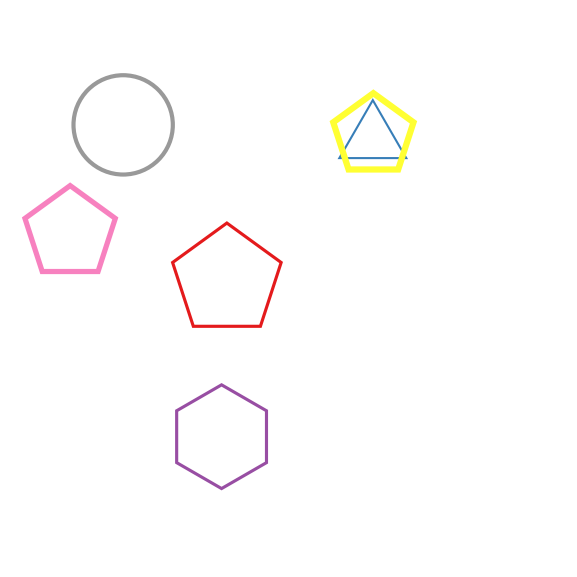[{"shape": "pentagon", "thickness": 1.5, "radius": 0.49, "center": [0.393, 0.514]}, {"shape": "triangle", "thickness": 1, "radius": 0.33, "center": [0.646, 0.759]}, {"shape": "hexagon", "thickness": 1.5, "radius": 0.45, "center": [0.384, 0.243]}, {"shape": "pentagon", "thickness": 3, "radius": 0.37, "center": [0.647, 0.765]}, {"shape": "pentagon", "thickness": 2.5, "radius": 0.41, "center": [0.121, 0.596]}, {"shape": "circle", "thickness": 2, "radius": 0.43, "center": [0.213, 0.783]}]